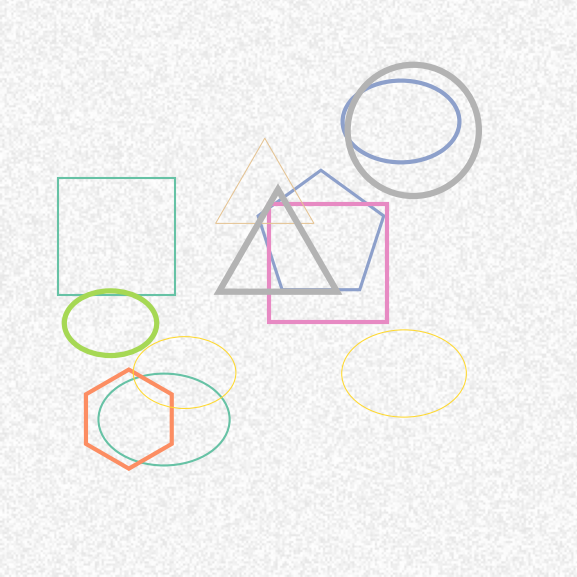[{"shape": "oval", "thickness": 1, "radius": 0.57, "center": [0.284, 0.273]}, {"shape": "square", "thickness": 1, "radius": 0.51, "center": [0.202, 0.59]}, {"shape": "hexagon", "thickness": 2, "radius": 0.43, "center": [0.223, 0.273]}, {"shape": "oval", "thickness": 2, "radius": 0.51, "center": [0.694, 0.789]}, {"shape": "pentagon", "thickness": 1.5, "radius": 0.57, "center": [0.556, 0.59]}, {"shape": "square", "thickness": 2, "radius": 0.51, "center": [0.567, 0.544]}, {"shape": "oval", "thickness": 2.5, "radius": 0.4, "center": [0.191, 0.439]}, {"shape": "oval", "thickness": 0.5, "radius": 0.44, "center": [0.32, 0.354]}, {"shape": "oval", "thickness": 0.5, "radius": 0.54, "center": [0.7, 0.352]}, {"shape": "triangle", "thickness": 0.5, "radius": 0.49, "center": [0.458, 0.661]}, {"shape": "triangle", "thickness": 3, "radius": 0.59, "center": [0.481, 0.553]}, {"shape": "circle", "thickness": 3, "radius": 0.57, "center": [0.716, 0.773]}]